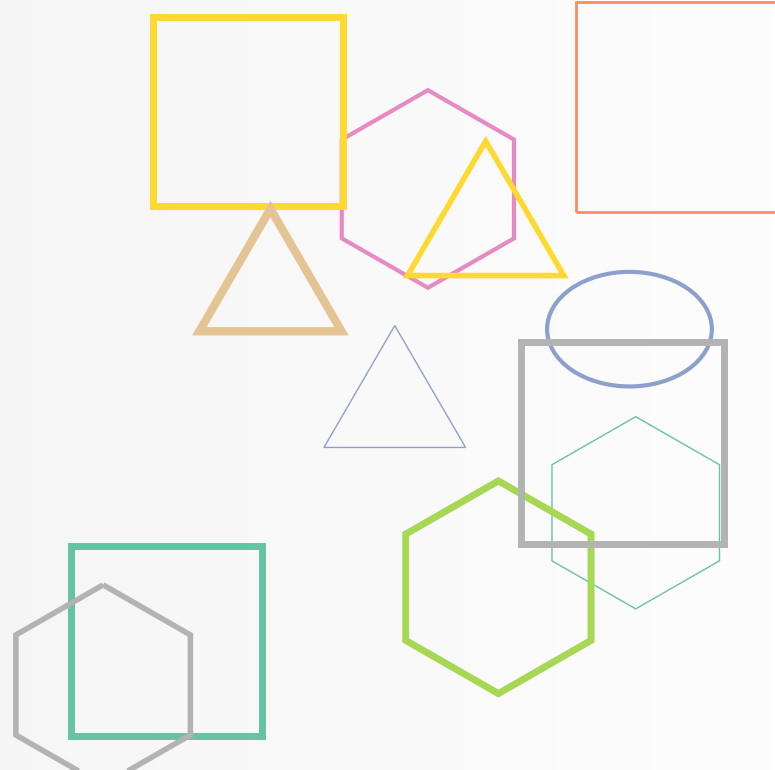[{"shape": "square", "thickness": 2.5, "radius": 0.62, "center": [0.214, 0.168]}, {"shape": "hexagon", "thickness": 0.5, "radius": 0.62, "center": [0.82, 0.334]}, {"shape": "square", "thickness": 1, "radius": 0.68, "center": [0.88, 0.861]}, {"shape": "triangle", "thickness": 0.5, "radius": 0.53, "center": [0.509, 0.472]}, {"shape": "oval", "thickness": 1.5, "radius": 0.53, "center": [0.812, 0.573]}, {"shape": "hexagon", "thickness": 1.5, "radius": 0.64, "center": [0.552, 0.755]}, {"shape": "hexagon", "thickness": 2.5, "radius": 0.69, "center": [0.643, 0.237]}, {"shape": "square", "thickness": 2.5, "radius": 0.61, "center": [0.32, 0.855]}, {"shape": "triangle", "thickness": 2, "radius": 0.58, "center": [0.627, 0.7]}, {"shape": "triangle", "thickness": 3, "radius": 0.53, "center": [0.349, 0.623]}, {"shape": "square", "thickness": 2.5, "radius": 0.66, "center": [0.803, 0.425]}, {"shape": "hexagon", "thickness": 2, "radius": 0.65, "center": [0.133, 0.11]}]